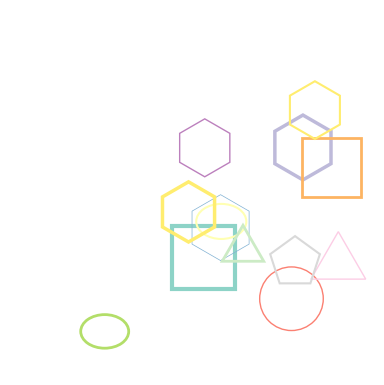[{"shape": "square", "thickness": 3, "radius": 0.41, "center": [0.528, 0.331]}, {"shape": "oval", "thickness": 1.5, "radius": 0.33, "center": [0.575, 0.425]}, {"shape": "hexagon", "thickness": 2.5, "radius": 0.42, "center": [0.787, 0.617]}, {"shape": "circle", "thickness": 1, "radius": 0.41, "center": [0.757, 0.224]}, {"shape": "hexagon", "thickness": 0.5, "radius": 0.43, "center": [0.573, 0.409]}, {"shape": "square", "thickness": 2, "radius": 0.38, "center": [0.86, 0.565]}, {"shape": "oval", "thickness": 2, "radius": 0.31, "center": [0.272, 0.139]}, {"shape": "triangle", "thickness": 1, "radius": 0.41, "center": [0.879, 0.316]}, {"shape": "pentagon", "thickness": 1.5, "radius": 0.34, "center": [0.766, 0.319]}, {"shape": "hexagon", "thickness": 1, "radius": 0.38, "center": [0.532, 0.616]}, {"shape": "triangle", "thickness": 2, "radius": 0.31, "center": [0.631, 0.353]}, {"shape": "hexagon", "thickness": 2.5, "radius": 0.39, "center": [0.49, 0.45]}, {"shape": "hexagon", "thickness": 1.5, "radius": 0.37, "center": [0.818, 0.714]}]